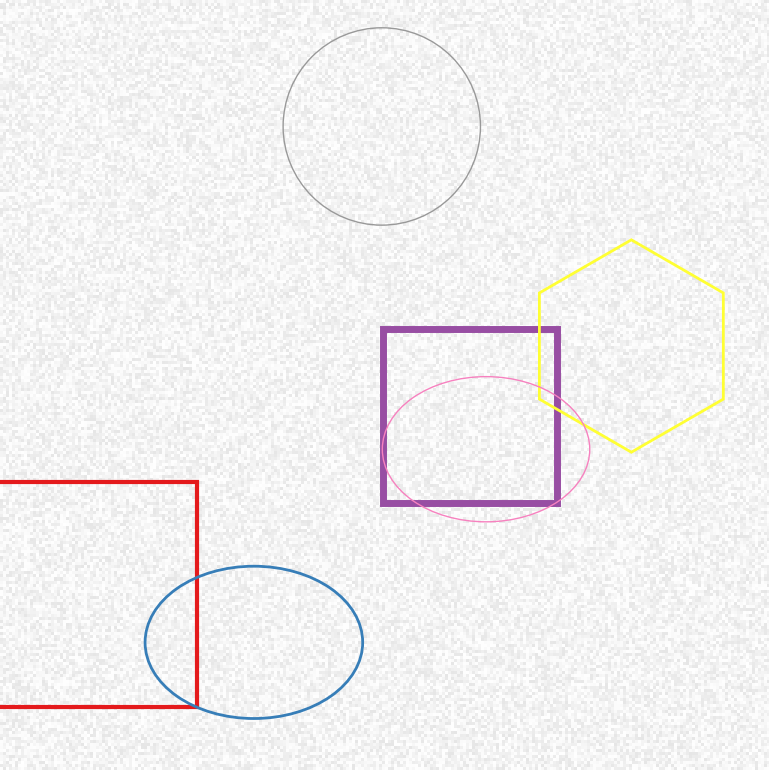[{"shape": "square", "thickness": 1.5, "radius": 0.73, "center": [0.11, 0.227]}, {"shape": "oval", "thickness": 1, "radius": 0.71, "center": [0.33, 0.166]}, {"shape": "square", "thickness": 2.5, "radius": 0.56, "center": [0.61, 0.46]}, {"shape": "hexagon", "thickness": 1, "radius": 0.69, "center": [0.82, 0.551]}, {"shape": "oval", "thickness": 0.5, "radius": 0.67, "center": [0.631, 0.417]}, {"shape": "circle", "thickness": 0.5, "radius": 0.64, "center": [0.496, 0.836]}]